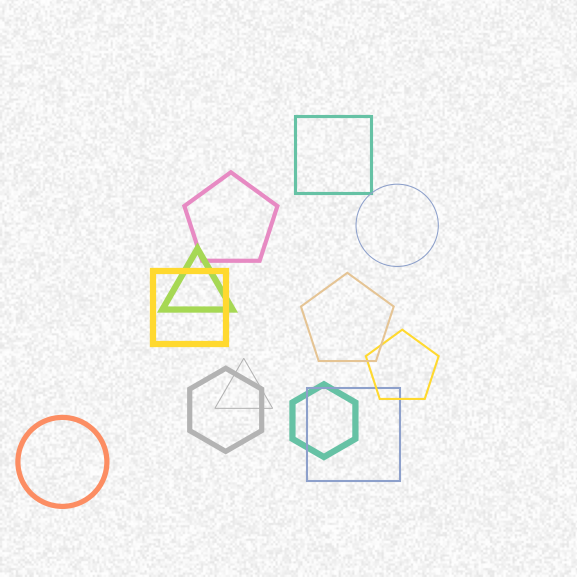[{"shape": "square", "thickness": 1.5, "radius": 0.33, "center": [0.577, 0.732]}, {"shape": "hexagon", "thickness": 3, "radius": 0.31, "center": [0.561, 0.271]}, {"shape": "circle", "thickness": 2.5, "radius": 0.39, "center": [0.108, 0.199]}, {"shape": "circle", "thickness": 0.5, "radius": 0.36, "center": [0.688, 0.609]}, {"shape": "square", "thickness": 1, "radius": 0.4, "center": [0.612, 0.247]}, {"shape": "pentagon", "thickness": 2, "radius": 0.42, "center": [0.4, 0.616]}, {"shape": "triangle", "thickness": 3, "radius": 0.35, "center": [0.342, 0.498]}, {"shape": "square", "thickness": 3, "radius": 0.31, "center": [0.328, 0.466]}, {"shape": "pentagon", "thickness": 1, "radius": 0.33, "center": [0.697, 0.362]}, {"shape": "pentagon", "thickness": 1, "radius": 0.42, "center": [0.601, 0.442]}, {"shape": "hexagon", "thickness": 2.5, "radius": 0.36, "center": [0.391, 0.289]}, {"shape": "triangle", "thickness": 0.5, "radius": 0.29, "center": [0.422, 0.321]}]